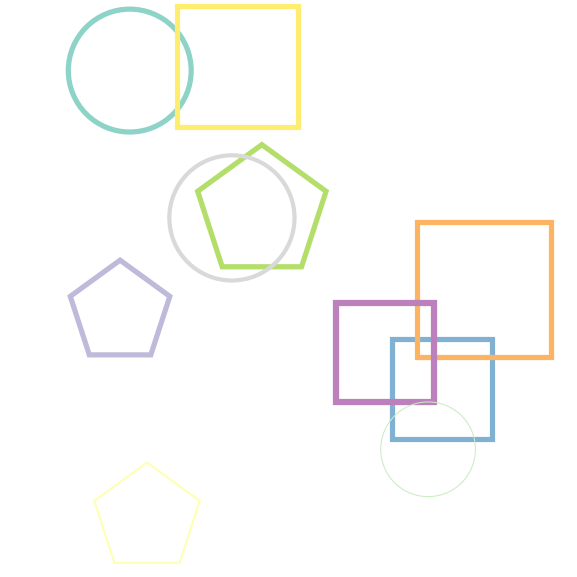[{"shape": "circle", "thickness": 2.5, "radius": 0.53, "center": [0.225, 0.877]}, {"shape": "pentagon", "thickness": 1, "radius": 0.48, "center": [0.255, 0.102]}, {"shape": "pentagon", "thickness": 2.5, "radius": 0.45, "center": [0.208, 0.458]}, {"shape": "square", "thickness": 2.5, "radius": 0.43, "center": [0.766, 0.325]}, {"shape": "square", "thickness": 2.5, "radius": 0.58, "center": [0.838, 0.498]}, {"shape": "pentagon", "thickness": 2.5, "radius": 0.58, "center": [0.453, 0.632]}, {"shape": "circle", "thickness": 2, "radius": 0.54, "center": [0.402, 0.622]}, {"shape": "square", "thickness": 3, "radius": 0.43, "center": [0.667, 0.389]}, {"shape": "circle", "thickness": 0.5, "radius": 0.41, "center": [0.741, 0.221]}, {"shape": "square", "thickness": 2.5, "radius": 0.52, "center": [0.412, 0.884]}]